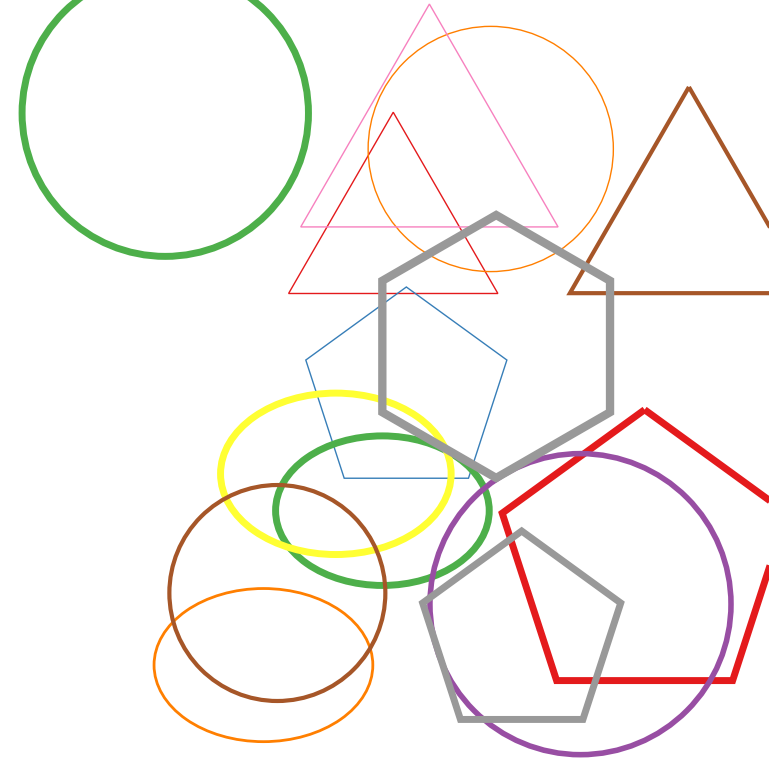[{"shape": "triangle", "thickness": 0.5, "radius": 0.78, "center": [0.511, 0.697]}, {"shape": "pentagon", "thickness": 2.5, "radius": 0.97, "center": [0.837, 0.273]}, {"shape": "pentagon", "thickness": 0.5, "radius": 0.69, "center": [0.528, 0.49]}, {"shape": "oval", "thickness": 2.5, "radius": 0.69, "center": [0.497, 0.337]}, {"shape": "circle", "thickness": 2.5, "radius": 0.93, "center": [0.215, 0.853]}, {"shape": "circle", "thickness": 2, "radius": 0.98, "center": [0.754, 0.215]}, {"shape": "oval", "thickness": 1, "radius": 0.71, "center": [0.342, 0.136]}, {"shape": "circle", "thickness": 0.5, "radius": 0.8, "center": [0.637, 0.807]}, {"shape": "oval", "thickness": 2.5, "radius": 0.75, "center": [0.436, 0.385]}, {"shape": "triangle", "thickness": 1.5, "radius": 0.89, "center": [0.895, 0.709]}, {"shape": "circle", "thickness": 1.5, "radius": 0.7, "center": [0.36, 0.23]}, {"shape": "triangle", "thickness": 0.5, "radius": 0.96, "center": [0.558, 0.802]}, {"shape": "hexagon", "thickness": 3, "radius": 0.85, "center": [0.644, 0.55]}, {"shape": "pentagon", "thickness": 2.5, "radius": 0.68, "center": [0.678, 0.175]}]